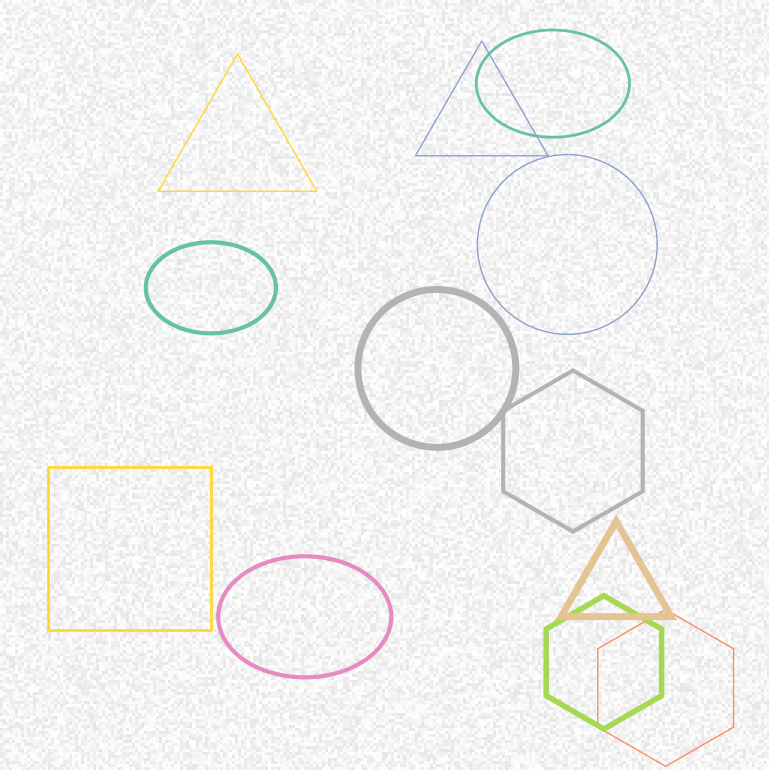[{"shape": "oval", "thickness": 1.5, "radius": 0.42, "center": [0.274, 0.626]}, {"shape": "oval", "thickness": 1, "radius": 0.5, "center": [0.718, 0.891]}, {"shape": "hexagon", "thickness": 0.5, "radius": 0.51, "center": [0.865, 0.107]}, {"shape": "circle", "thickness": 0.5, "radius": 0.58, "center": [0.737, 0.683]}, {"shape": "triangle", "thickness": 0.5, "radius": 0.5, "center": [0.626, 0.847]}, {"shape": "oval", "thickness": 1.5, "radius": 0.56, "center": [0.396, 0.199]}, {"shape": "hexagon", "thickness": 2, "radius": 0.43, "center": [0.784, 0.14]}, {"shape": "square", "thickness": 1, "radius": 0.53, "center": [0.168, 0.288]}, {"shape": "triangle", "thickness": 0.5, "radius": 0.59, "center": [0.308, 0.811]}, {"shape": "triangle", "thickness": 2.5, "radius": 0.41, "center": [0.8, 0.24]}, {"shape": "circle", "thickness": 2.5, "radius": 0.51, "center": [0.567, 0.522]}, {"shape": "hexagon", "thickness": 1.5, "radius": 0.52, "center": [0.744, 0.414]}]